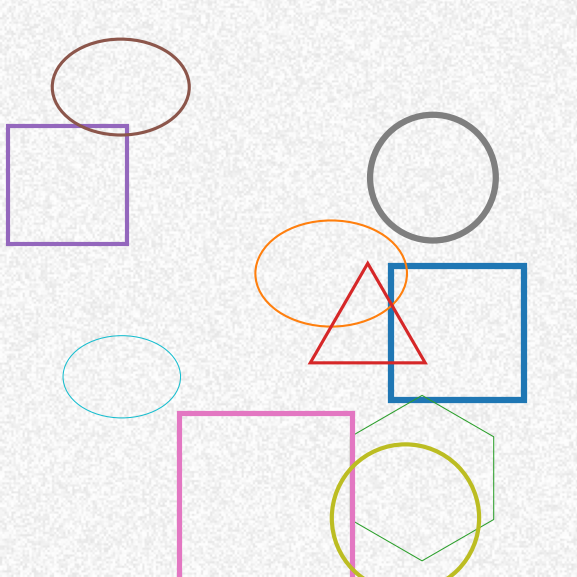[{"shape": "square", "thickness": 3, "radius": 0.58, "center": [0.793, 0.423]}, {"shape": "oval", "thickness": 1, "radius": 0.66, "center": [0.573, 0.526]}, {"shape": "hexagon", "thickness": 0.5, "radius": 0.72, "center": [0.731, 0.171]}, {"shape": "triangle", "thickness": 1.5, "radius": 0.57, "center": [0.637, 0.428]}, {"shape": "square", "thickness": 2, "radius": 0.51, "center": [0.117, 0.679]}, {"shape": "oval", "thickness": 1.5, "radius": 0.59, "center": [0.209, 0.848]}, {"shape": "square", "thickness": 2.5, "radius": 0.75, "center": [0.46, 0.135]}, {"shape": "circle", "thickness": 3, "radius": 0.54, "center": [0.75, 0.692]}, {"shape": "circle", "thickness": 2, "radius": 0.64, "center": [0.702, 0.102]}, {"shape": "oval", "thickness": 0.5, "radius": 0.51, "center": [0.211, 0.347]}]